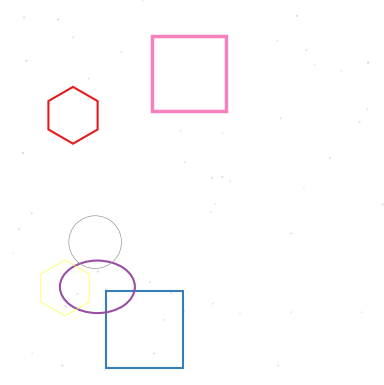[{"shape": "hexagon", "thickness": 1.5, "radius": 0.37, "center": [0.19, 0.701]}, {"shape": "square", "thickness": 1.5, "radius": 0.5, "center": [0.374, 0.145]}, {"shape": "oval", "thickness": 1.5, "radius": 0.49, "center": [0.253, 0.255]}, {"shape": "hexagon", "thickness": 0.5, "radius": 0.36, "center": [0.169, 0.252]}, {"shape": "square", "thickness": 2.5, "radius": 0.48, "center": [0.491, 0.809]}, {"shape": "circle", "thickness": 0.5, "radius": 0.34, "center": [0.247, 0.371]}]